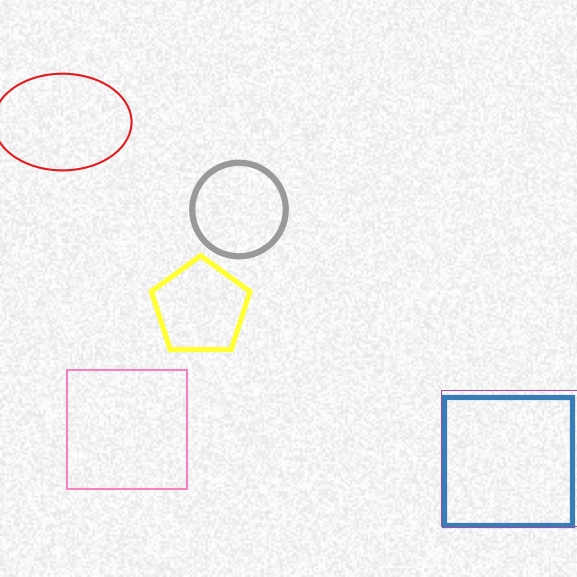[{"shape": "oval", "thickness": 1, "radius": 0.6, "center": [0.108, 0.788]}, {"shape": "square", "thickness": 2.5, "radius": 0.55, "center": [0.879, 0.201]}, {"shape": "square", "thickness": 0.5, "radius": 0.59, "center": [0.882, 0.206]}, {"shape": "pentagon", "thickness": 2.5, "radius": 0.45, "center": [0.348, 0.467]}, {"shape": "square", "thickness": 1, "radius": 0.52, "center": [0.22, 0.256]}, {"shape": "circle", "thickness": 3, "radius": 0.4, "center": [0.414, 0.636]}]